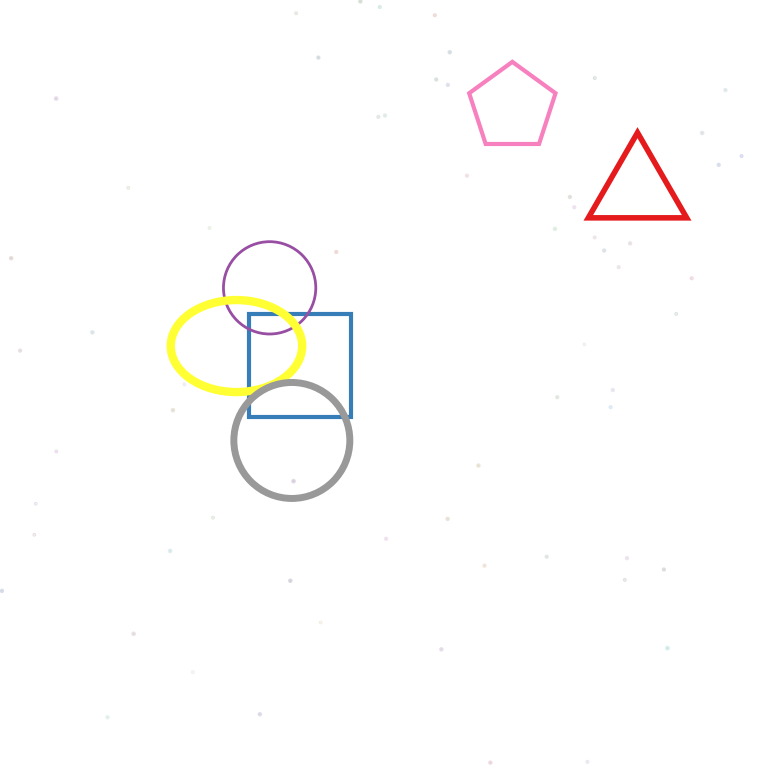[{"shape": "triangle", "thickness": 2, "radius": 0.37, "center": [0.828, 0.754]}, {"shape": "square", "thickness": 1.5, "radius": 0.33, "center": [0.389, 0.525]}, {"shape": "circle", "thickness": 1, "radius": 0.3, "center": [0.35, 0.626]}, {"shape": "oval", "thickness": 3, "radius": 0.43, "center": [0.307, 0.551]}, {"shape": "pentagon", "thickness": 1.5, "radius": 0.29, "center": [0.665, 0.861]}, {"shape": "circle", "thickness": 2.5, "radius": 0.38, "center": [0.379, 0.428]}]